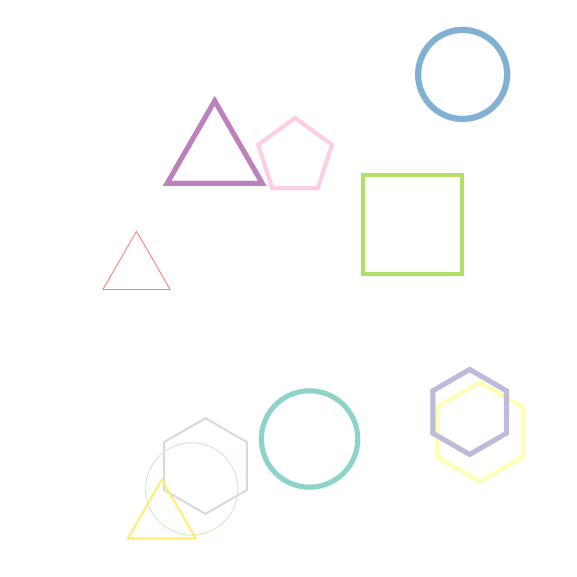[{"shape": "circle", "thickness": 2.5, "radius": 0.42, "center": [0.536, 0.239]}, {"shape": "hexagon", "thickness": 2, "radius": 0.43, "center": [0.831, 0.251]}, {"shape": "hexagon", "thickness": 2.5, "radius": 0.37, "center": [0.813, 0.286]}, {"shape": "triangle", "thickness": 0.5, "radius": 0.34, "center": [0.236, 0.531]}, {"shape": "circle", "thickness": 3, "radius": 0.39, "center": [0.801, 0.87]}, {"shape": "square", "thickness": 2, "radius": 0.43, "center": [0.714, 0.61]}, {"shape": "pentagon", "thickness": 2, "radius": 0.34, "center": [0.511, 0.728]}, {"shape": "hexagon", "thickness": 1, "radius": 0.41, "center": [0.356, 0.192]}, {"shape": "triangle", "thickness": 2.5, "radius": 0.48, "center": [0.372, 0.729]}, {"shape": "circle", "thickness": 0.5, "radius": 0.4, "center": [0.332, 0.152]}, {"shape": "triangle", "thickness": 1, "radius": 0.34, "center": [0.28, 0.101]}]